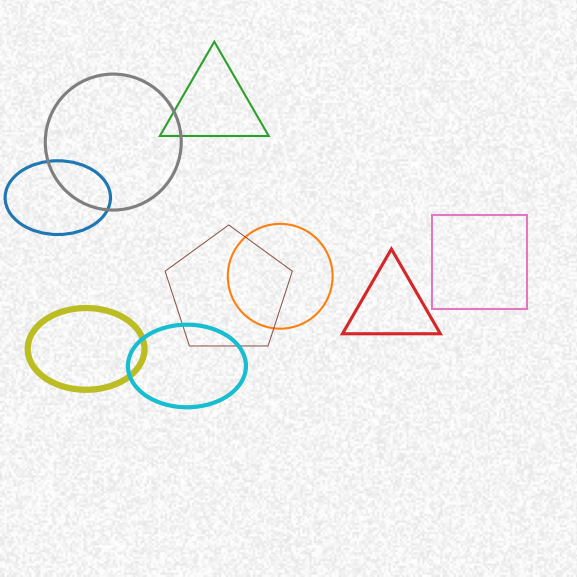[{"shape": "oval", "thickness": 1.5, "radius": 0.46, "center": [0.1, 0.657]}, {"shape": "circle", "thickness": 1, "radius": 0.45, "center": [0.485, 0.521]}, {"shape": "triangle", "thickness": 1, "radius": 0.54, "center": [0.371, 0.818]}, {"shape": "triangle", "thickness": 1.5, "radius": 0.49, "center": [0.678, 0.47]}, {"shape": "pentagon", "thickness": 0.5, "radius": 0.58, "center": [0.396, 0.494]}, {"shape": "square", "thickness": 1, "radius": 0.41, "center": [0.83, 0.546]}, {"shape": "circle", "thickness": 1.5, "radius": 0.59, "center": [0.196, 0.753]}, {"shape": "oval", "thickness": 3, "radius": 0.51, "center": [0.149, 0.395]}, {"shape": "oval", "thickness": 2, "radius": 0.51, "center": [0.324, 0.365]}]